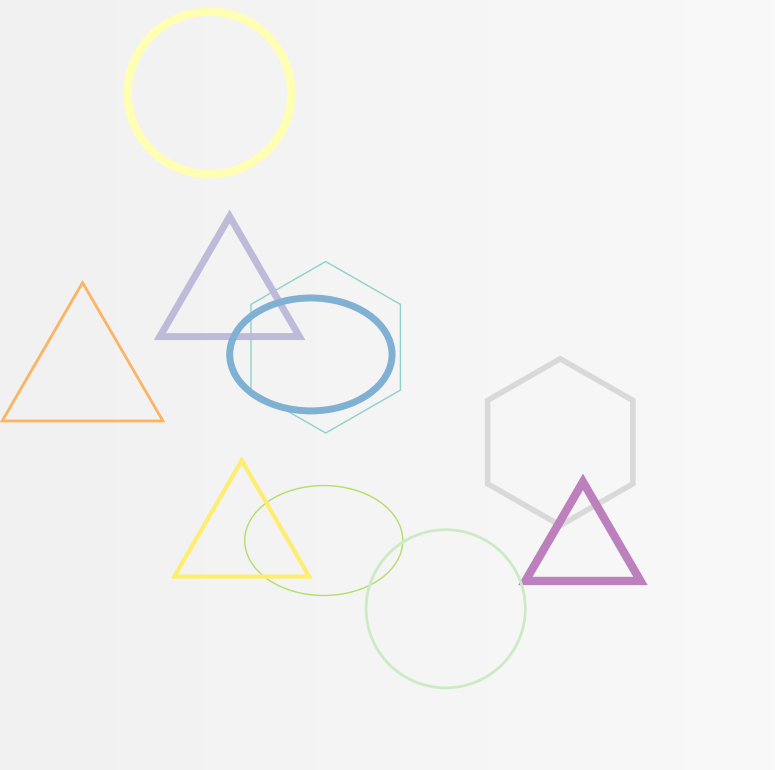[{"shape": "hexagon", "thickness": 0.5, "radius": 0.56, "center": [0.42, 0.549]}, {"shape": "circle", "thickness": 3, "radius": 0.53, "center": [0.27, 0.879]}, {"shape": "triangle", "thickness": 2.5, "radius": 0.52, "center": [0.296, 0.615]}, {"shape": "oval", "thickness": 2.5, "radius": 0.52, "center": [0.401, 0.54]}, {"shape": "triangle", "thickness": 1, "radius": 0.6, "center": [0.107, 0.513]}, {"shape": "oval", "thickness": 0.5, "radius": 0.51, "center": [0.418, 0.298]}, {"shape": "hexagon", "thickness": 2, "radius": 0.54, "center": [0.723, 0.426]}, {"shape": "triangle", "thickness": 3, "radius": 0.43, "center": [0.752, 0.288]}, {"shape": "circle", "thickness": 1, "radius": 0.51, "center": [0.575, 0.209]}, {"shape": "triangle", "thickness": 1.5, "radius": 0.5, "center": [0.312, 0.301]}]